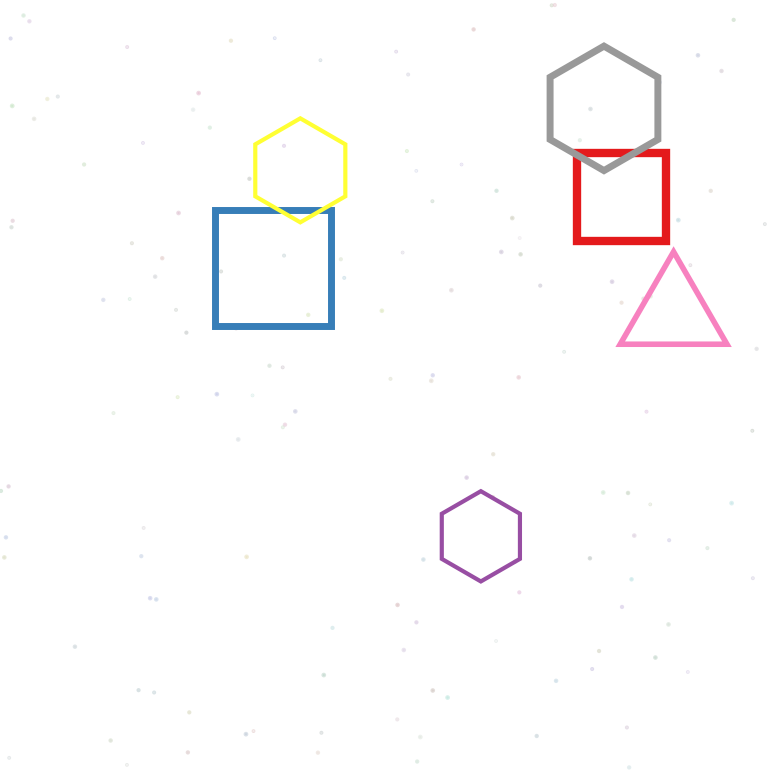[{"shape": "square", "thickness": 3, "radius": 0.29, "center": [0.807, 0.744]}, {"shape": "square", "thickness": 2.5, "radius": 0.38, "center": [0.355, 0.652]}, {"shape": "hexagon", "thickness": 1.5, "radius": 0.29, "center": [0.624, 0.303]}, {"shape": "hexagon", "thickness": 1.5, "radius": 0.34, "center": [0.39, 0.779]}, {"shape": "triangle", "thickness": 2, "radius": 0.4, "center": [0.875, 0.593]}, {"shape": "hexagon", "thickness": 2.5, "radius": 0.4, "center": [0.784, 0.859]}]